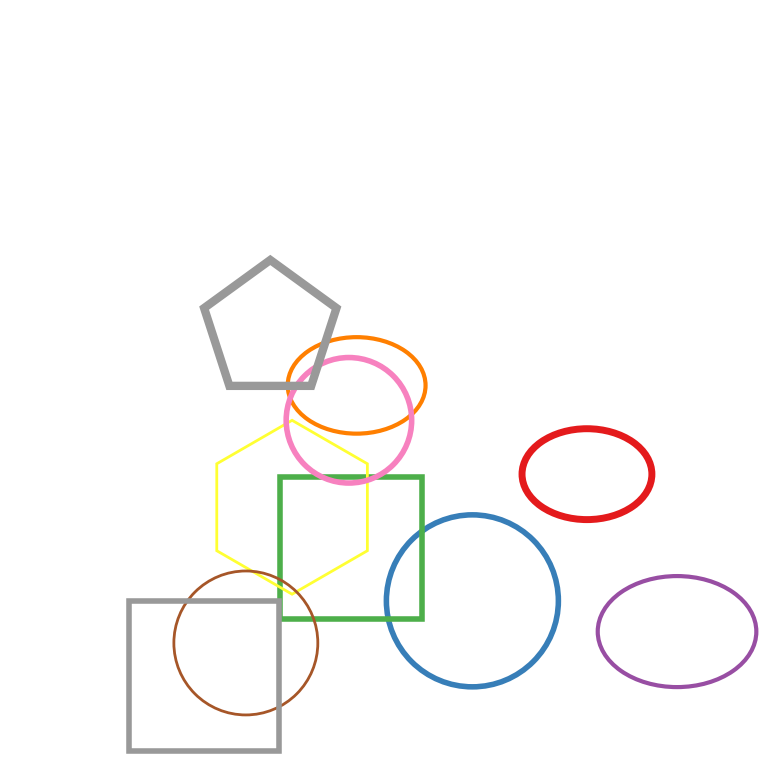[{"shape": "oval", "thickness": 2.5, "radius": 0.42, "center": [0.762, 0.384]}, {"shape": "circle", "thickness": 2, "radius": 0.56, "center": [0.613, 0.22]}, {"shape": "square", "thickness": 2, "radius": 0.46, "center": [0.456, 0.288]}, {"shape": "oval", "thickness": 1.5, "radius": 0.51, "center": [0.879, 0.18]}, {"shape": "oval", "thickness": 1.5, "radius": 0.45, "center": [0.463, 0.499]}, {"shape": "hexagon", "thickness": 1, "radius": 0.56, "center": [0.379, 0.341]}, {"shape": "circle", "thickness": 1, "radius": 0.47, "center": [0.319, 0.165]}, {"shape": "circle", "thickness": 2, "radius": 0.41, "center": [0.453, 0.454]}, {"shape": "square", "thickness": 2, "radius": 0.49, "center": [0.265, 0.122]}, {"shape": "pentagon", "thickness": 3, "radius": 0.45, "center": [0.351, 0.572]}]